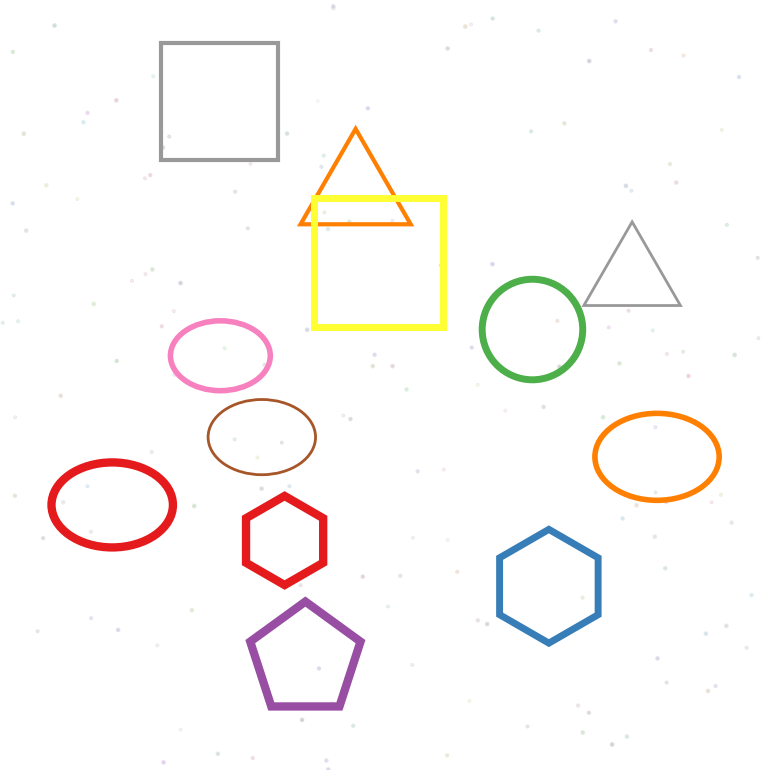[{"shape": "oval", "thickness": 3, "radius": 0.39, "center": [0.146, 0.344]}, {"shape": "hexagon", "thickness": 3, "radius": 0.29, "center": [0.37, 0.298]}, {"shape": "hexagon", "thickness": 2.5, "radius": 0.37, "center": [0.713, 0.239]}, {"shape": "circle", "thickness": 2.5, "radius": 0.33, "center": [0.692, 0.572]}, {"shape": "pentagon", "thickness": 3, "radius": 0.38, "center": [0.397, 0.143]}, {"shape": "triangle", "thickness": 1.5, "radius": 0.41, "center": [0.462, 0.75]}, {"shape": "oval", "thickness": 2, "radius": 0.4, "center": [0.853, 0.407]}, {"shape": "square", "thickness": 2.5, "radius": 0.42, "center": [0.491, 0.659]}, {"shape": "oval", "thickness": 1, "radius": 0.35, "center": [0.34, 0.432]}, {"shape": "oval", "thickness": 2, "radius": 0.32, "center": [0.286, 0.538]}, {"shape": "square", "thickness": 1.5, "radius": 0.38, "center": [0.285, 0.868]}, {"shape": "triangle", "thickness": 1, "radius": 0.36, "center": [0.821, 0.639]}]